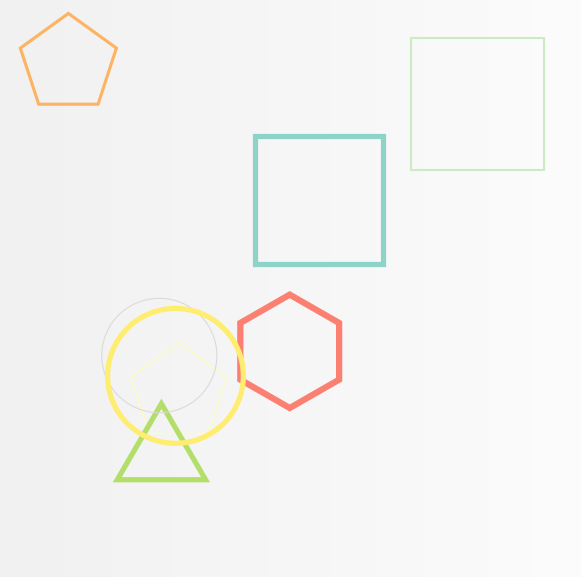[{"shape": "square", "thickness": 2.5, "radius": 0.55, "center": [0.549, 0.652]}, {"shape": "pentagon", "thickness": 0.5, "radius": 0.43, "center": [0.307, 0.319]}, {"shape": "hexagon", "thickness": 3, "radius": 0.49, "center": [0.498, 0.391]}, {"shape": "pentagon", "thickness": 1.5, "radius": 0.43, "center": [0.118, 0.889]}, {"shape": "triangle", "thickness": 2.5, "radius": 0.44, "center": [0.278, 0.212]}, {"shape": "circle", "thickness": 0.5, "radius": 0.5, "center": [0.274, 0.384]}, {"shape": "square", "thickness": 1, "radius": 0.57, "center": [0.822, 0.819]}, {"shape": "circle", "thickness": 2.5, "radius": 0.58, "center": [0.302, 0.348]}]